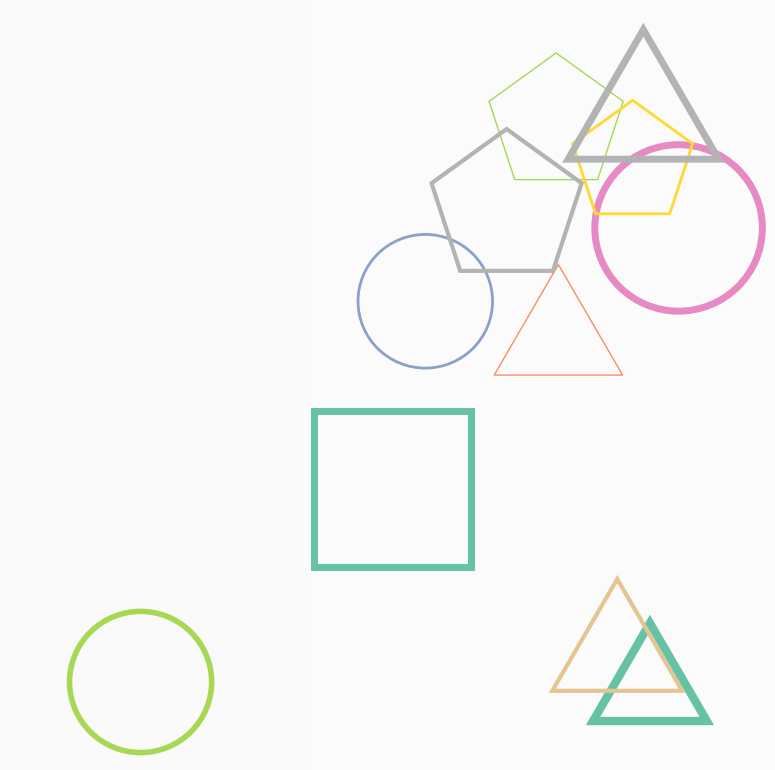[{"shape": "square", "thickness": 2.5, "radius": 0.51, "center": [0.506, 0.365]}, {"shape": "triangle", "thickness": 3, "radius": 0.42, "center": [0.839, 0.106]}, {"shape": "triangle", "thickness": 0.5, "radius": 0.48, "center": [0.721, 0.561]}, {"shape": "circle", "thickness": 1, "radius": 0.43, "center": [0.549, 0.609]}, {"shape": "circle", "thickness": 2.5, "radius": 0.54, "center": [0.876, 0.704]}, {"shape": "circle", "thickness": 2, "radius": 0.46, "center": [0.181, 0.114]}, {"shape": "pentagon", "thickness": 0.5, "radius": 0.45, "center": [0.718, 0.84]}, {"shape": "pentagon", "thickness": 1, "radius": 0.41, "center": [0.816, 0.788]}, {"shape": "triangle", "thickness": 1.5, "radius": 0.48, "center": [0.796, 0.151]}, {"shape": "triangle", "thickness": 2.5, "radius": 0.56, "center": [0.83, 0.849]}, {"shape": "pentagon", "thickness": 1.5, "radius": 0.51, "center": [0.654, 0.731]}]